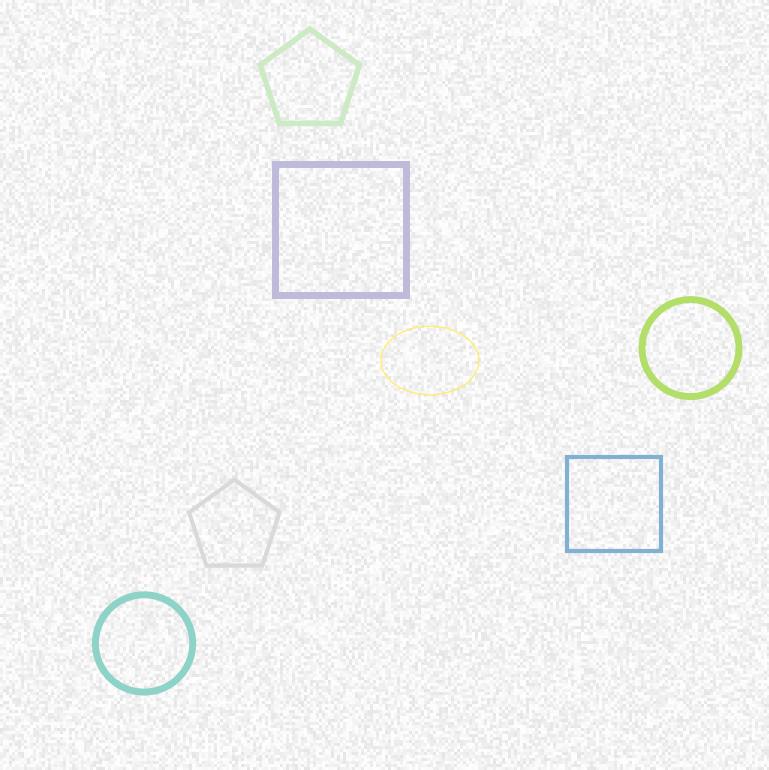[{"shape": "circle", "thickness": 2.5, "radius": 0.32, "center": [0.187, 0.164]}, {"shape": "square", "thickness": 2.5, "radius": 0.43, "center": [0.442, 0.702]}, {"shape": "square", "thickness": 1.5, "radius": 0.3, "center": [0.798, 0.345]}, {"shape": "circle", "thickness": 2.5, "radius": 0.31, "center": [0.897, 0.548]}, {"shape": "pentagon", "thickness": 1.5, "radius": 0.31, "center": [0.304, 0.315]}, {"shape": "pentagon", "thickness": 2, "radius": 0.34, "center": [0.402, 0.895]}, {"shape": "oval", "thickness": 0.5, "radius": 0.32, "center": [0.558, 0.532]}]